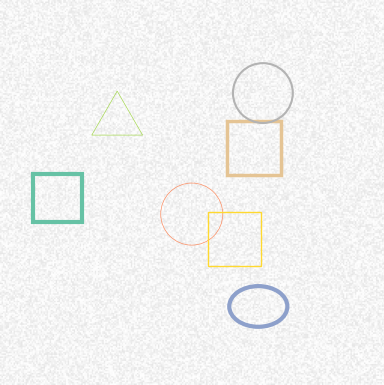[{"shape": "square", "thickness": 3, "radius": 0.31, "center": [0.15, 0.486]}, {"shape": "circle", "thickness": 0.5, "radius": 0.4, "center": [0.498, 0.444]}, {"shape": "oval", "thickness": 3, "radius": 0.38, "center": [0.671, 0.204]}, {"shape": "triangle", "thickness": 0.5, "radius": 0.38, "center": [0.304, 0.687]}, {"shape": "square", "thickness": 1, "radius": 0.35, "center": [0.609, 0.379]}, {"shape": "square", "thickness": 2.5, "radius": 0.35, "center": [0.659, 0.616]}, {"shape": "circle", "thickness": 1.5, "radius": 0.39, "center": [0.683, 0.758]}]